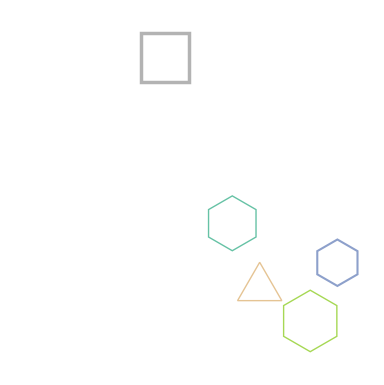[{"shape": "hexagon", "thickness": 1, "radius": 0.36, "center": [0.603, 0.42]}, {"shape": "hexagon", "thickness": 1.5, "radius": 0.3, "center": [0.876, 0.318]}, {"shape": "hexagon", "thickness": 1, "radius": 0.4, "center": [0.806, 0.166]}, {"shape": "triangle", "thickness": 1, "radius": 0.33, "center": [0.675, 0.252]}, {"shape": "square", "thickness": 2.5, "radius": 0.31, "center": [0.429, 0.851]}]